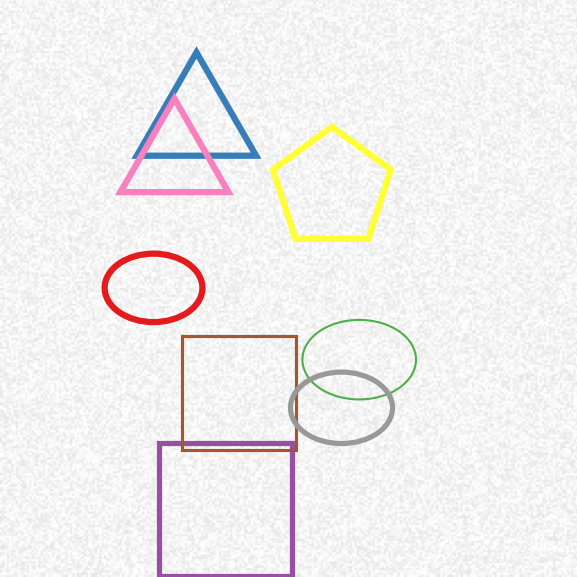[{"shape": "oval", "thickness": 3, "radius": 0.42, "center": [0.266, 0.501]}, {"shape": "triangle", "thickness": 3, "radius": 0.6, "center": [0.34, 0.789]}, {"shape": "oval", "thickness": 1, "radius": 0.49, "center": [0.622, 0.376]}, {"shape": "square", "thickness": 2.5, "radius": 0.57, "center": [0.39, 0.117]}, {"shape": "pentagon", "thickness": 3, "radius": 0.54, "center": [0.575, 0.672]}, {"shape": "square", "thickness": 1.5, "radius": 0.49, "center": [0.414, 0.319]}, {"shape": "triangle", "thickness": 3, "radius": 0.54, "center": [0.302, 0.72]}, {"shape": "oval", "thickness": 2.5, "radius": 0.44, "center": [0.591, 0.293]}]